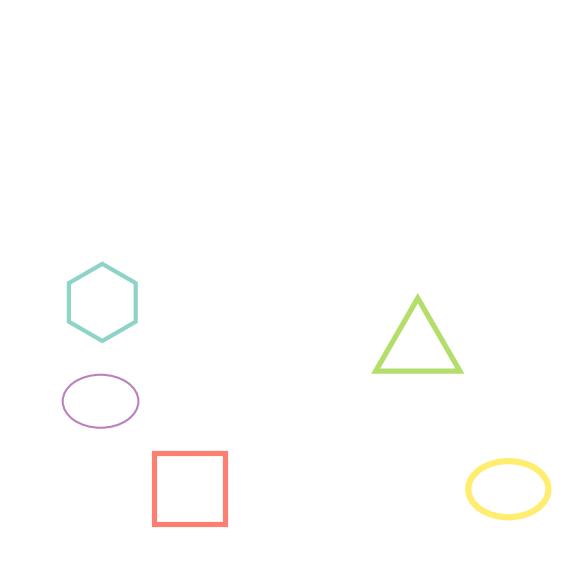[{"shape": "hexagon", "thickness": 2, "radius": 0.33, "center": [0.177, 0.475]}, {"shape": "square", "thickness": 2.5, "radius": 0.31, "center": [0.328, 0.153]}, {"shape": "triangle", "thickness": 2.5, "radius": 0.42, "center": [0.723, 0.399]}, {"shape": "oval", "thickness": 1, "radius": 0.33, "center": [0.174, 0.304]}, {"shape": "oval", "thickness": 3, "radius": 0.35, "center": [0.88, 0.152]}]